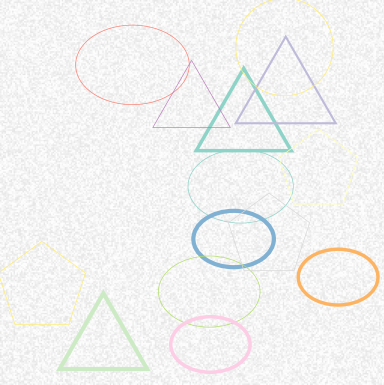[{"shape": "oval", "thickness": 0.5, "radius": 0.68, "center": [0.625, 0.516]}, {"shape": "triangle", "thickness": 2.5, "radius": 0.71, "center": [0.633, 0.68]}, {"shape": "pentagon", "thickness": 0.5, "radius": 0.54, "center": [0.827, 0.557]}, {"shape": "triangle", "thickness": 1.5, "radius": 0.75, "center": [0.742, 0.755]}, {"shape": "oval", "thickness": 0.5, "radius": 0.74, "center": [0.344, 0.831]}, {"shape": "oval", "thickness": 3, "radius": 0.52, "center": [0.607, 0.379]}, {"shape": "oval", "thickness": 2.5, "radius": 0.52, "center": [0.878, 0.28]}, {"shape": "oval", "thickness": 0.5, "radius": 0.66, "center": [0.544, 0.243]}, {"shape": "oval", "thickness": 2.5, "radius": 0.51, "center": [0.547, 0.105]}, {"shape": "pentagon", "thickness": 0.5, "radius": 0.56, "center": [0.699, 0.387]}, {"shape": "triangle", "thickness": 0.5, "radius": 0.58, "center": [0.498, 0.727]}, {"shape": "triangle", "thickness": 3, "radius": 0.66, "center": [0.269, 0.107]}, {"shape": "pentagon", "thickness": 0.5, "radius": 0.6, "center": [0.109, 0.254]}, {"shape": "circle", "thickness": 0.5, "radius": 0.63, "center": [0.739, 0.878]}]